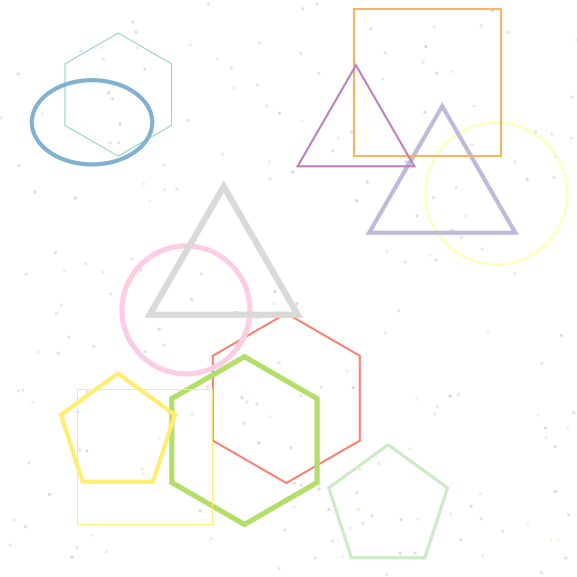[{"shape": "hexagon", "thickness": 0.5, "radius": 0.53, "center": [0.205, 0.835]}, {"shape": "circle", "thickness": 1, "radius": 0.61, "center": [0.859, 0.664]}, {"shape": "triangle", "thickness": 2, "radius": 0.73, "center": [0.766, 0.669]}, {"shape": "hexagon", "thickness": 1, "radius": 0.73, "center": [0.496, 0.31]}, {"shape": "oval", "thickness": 2, "radius": 0.52, "center": [0.159, 0.787]}, {"shape": "square", "thickness": 1, "radius": 0.64, "center": [0.741, 0.856]}, {"shape": "hexagon", "thickness": 2.5, "radius": 0.73, "center": [0.423, 0.236]}, {"shape": "circle", "thickness": 2.5, "radius": 0.55, "center": [0.322, 0.462]}, {"shape": "triangle", "thickness": 3, "radius": 0.74, "center": [0.387, 0.528]}, {"shape": "triangle", "thickness": 1, "radius": 0.58, "center": [0.616, 0.77]}, {"shape": "pentagon", "thickness": 1.5, "radius": 0.54, "center": [0.672, 0.121]}, {"shape": "pentagon", "thickness": 2, "radius": 0.52, "center": [0.204, 0.249]}, {"shape": "square", "thickness": 0.5, "radius": 0.58, "center": [0.25, 0.208]}]